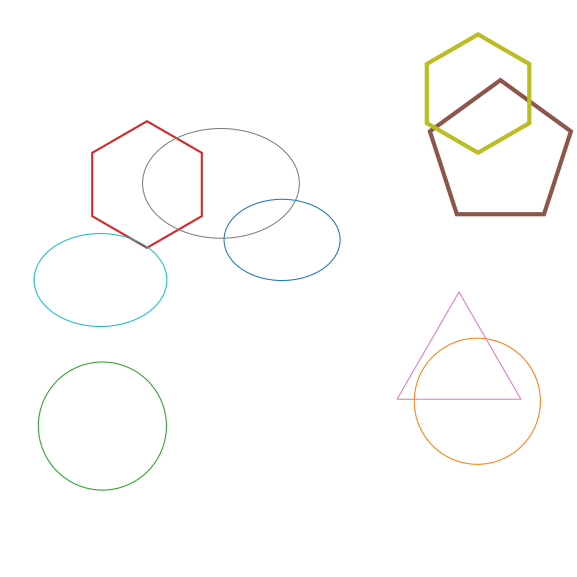[{"shape": "oval", "thickness": 0.5, "radius": 0.5, "center": [0.488, 0.584]}, {"shape": "circle", "thickness": 0.5, "radius": 0.55, "center": [0.827, 0.304]}, {"shape": "circle", "thickness": 0.5, "radius": 0.55, "center": [0.177, 0.261]}, {"shape": "hexagon", "thickness": 1, "radius": 0.55, "center": [0.255, 0.68]}, {"shape": "pentagon", "thickness": 2, "radius": 0.64, "center": [0.867, 0.732]}, {"shape": "triangle", "thickness": 0.5, "radius": 0.62, "center": [0.795, 0.37]}, {"shape": "oval", "thickness": 0.5, "radius": 0.68, "center": [0.383, 0.682]}, {"shape": "hexagon", "thickness": 2, "radius": 0.51, "center": [0.828, 0.837]}, {"shape": "oval", "thickness": 0.5, "radius": 0.57, "center": [0.174, 0.514]}]